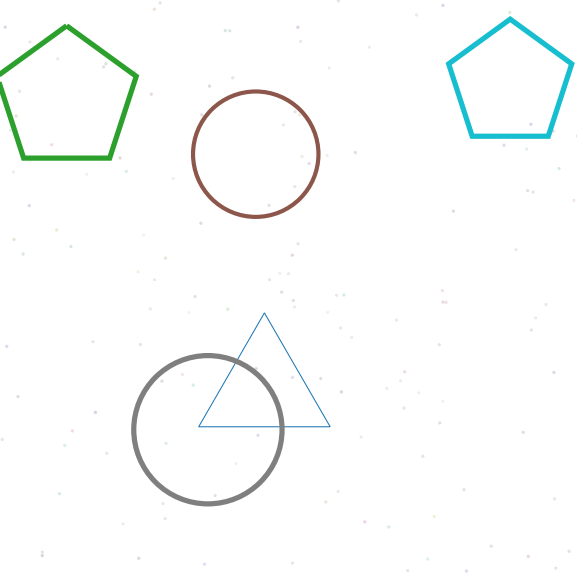[{"shape": "triangle", "thickness": 0.5, "radius": 0.66, "center": [0.458, 0.326]}, {"shape": "pentagon", "thickness": 2.5, "radius": 0.63, "center": [0.115, 0.828]}, {"shape": "circle", "thickness": 2, "radius": 0.54, "center": [0.443, 0.732]}, {"shape": "circle", "thickness": 2.5, "radius": 0.64, "center": [0.36, 0.255]}, {"shape": "pentagon", "thickness": 2.5, "radius": 0.56, "center": [0.883, 0.854]}]